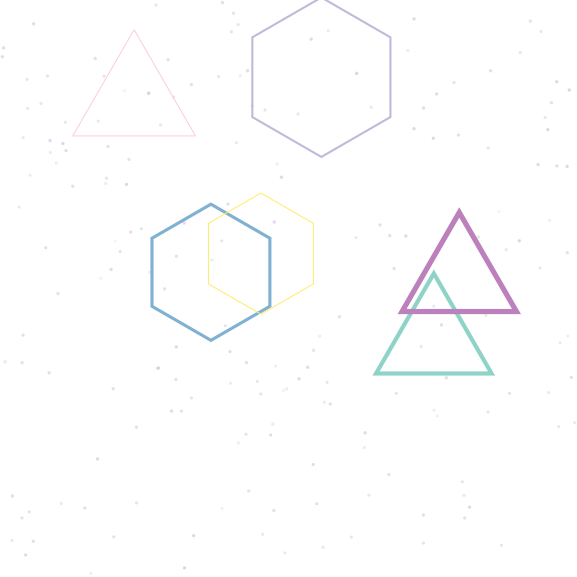[{"shape": "triangle", "thickness": 2, "radius": 0.58, "center": [0.751, 0.41]}, {"shape": "hexagon", "thickness": 1, "radius": 0.69, "center": [0.556, 0.865]}, {"shape": "hexagon", "thickness": 1.5, "radius": 0.59, "center": [0.365, 0.528]}, {"shape": "triangle", "thickness": 0.5, "radius": 0.61, "center": [0.232, 0.825]}, {"shape": "triangle", "thickness": 2.5, "radius": 0.57, "center": [0.795, 0.517]}, {"shape": "hexagon", "thickness": 0.5, "radius": 0.52, "center": [0.452, 0.56]}]